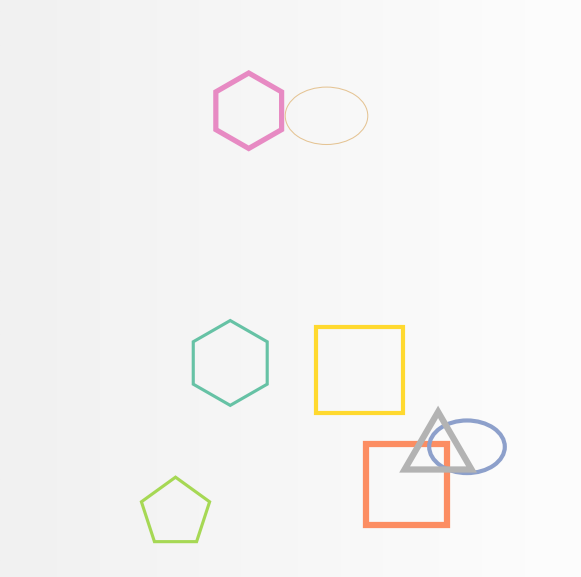[{"shape": "hexagon", "thickness": 1.5, "radius": 0.37, "center": [0.396, 0.371]}, {"shape": "square", "thickness": 3, "radius": 0.35, "center": [0.699, 0.161]}, {"shape": "oval", "thickness": 2, "radius": 0.33, "center": [0.803, 0.225]}, {"shape": "hexagon", "thickness": 2.5, "radius": 0.33, "center": [0.428, 0.807]}, {"shape": "pentagon", "thickness": 1.5, "radius": 0.31, "center": [0.302, 0.111]}, {"shape": "square", "thickness": 2, "radius": 0.38, "center": [0.619, 0.358]}, {"shape": "oval", "thickness": 0.5, "radius": 0.36, "center": [0.562, 0.799]}, {"shape": "triangle", "thickness": 3, "radius": 0.33, "center": [0.754, 0.219]}]